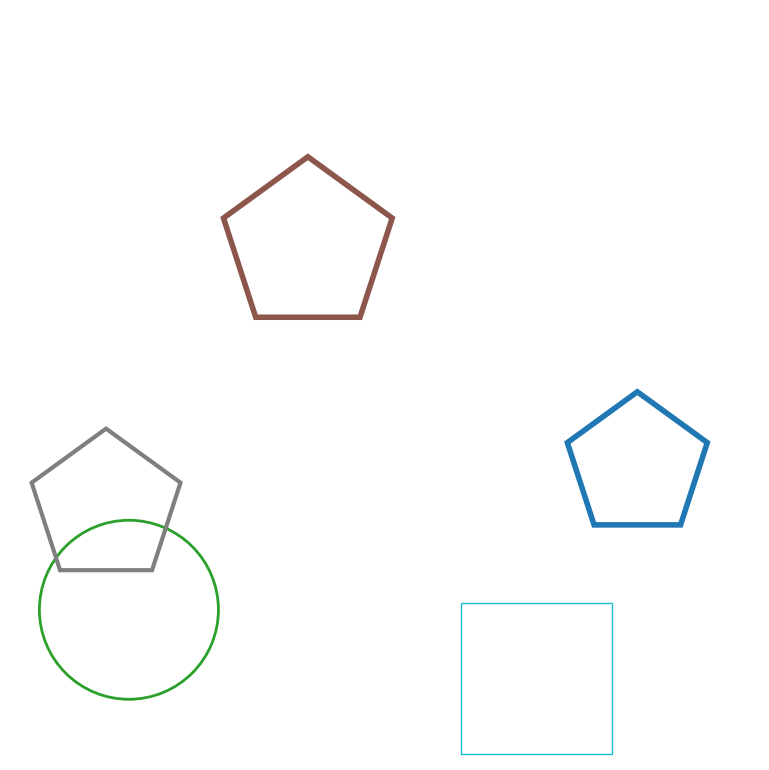[{"shape": "pentagon", "thickness": 2, "radius": 0.48, "center": [0.828, 0.396]}, {"shape": "circle", "thickness": 1, "radius": 0.58, "center": [0.167, 0.208]}, {"shape": "pentagon", "thickness": 2, "radius": 0.58, "center": [0.4, 0.681]}, {"shape": "pentagon", "thickness": 1.5, "radius": 0.51, "center": [0.138, 0.342]}, {"shape": "square", "thickness": 0.5, "radius": 0.49, "center": [0.697, 0.118]}]